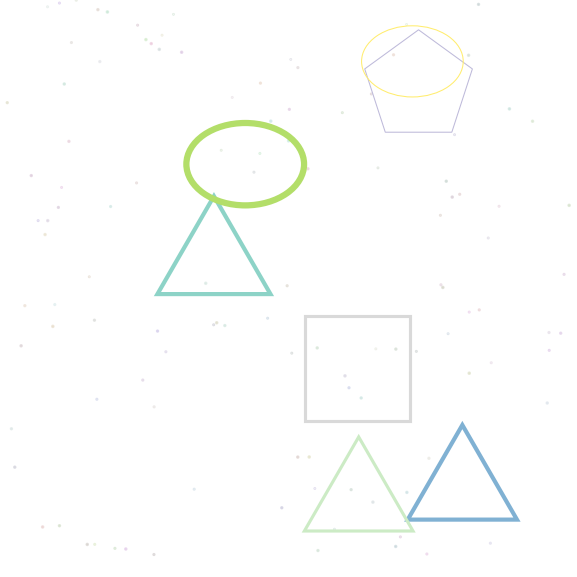[{"shape": "triangle", "thickness": 2, "radius": 0.57, "center": [0.37, 0.546]}, {"shape": "pentagon", "thickness": 0.5, "radius": 0.49, "center": [0.725, 0.849]}, {"shape": "triangle", "thickness": 2, "radius": 0.55, "center": [0.801, 0.154]}, {"shape": "oval", "thickness": 3, "radius": 0.51, "center": [0.425, 0.715]}, {"shape": "square", "thickness": 1.5, "radius": 0.45, "center": [0.619, 0.361]}, {"shape": "triangle", "thickness": 1.5, "radius": 0.54, "center": [0.621, 0.134]}, {"shape": "oval", "thickness": 0.5, "radius": 0.44, "center": [0.714, 0.893]}]